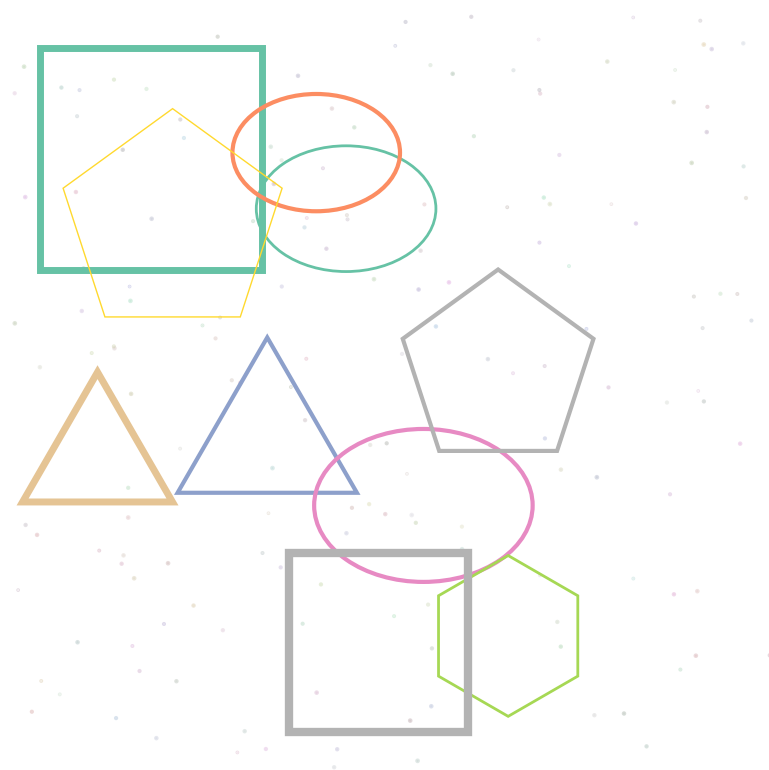[{"shape": "square", "thickness": 2.5, "radius": 0.72, "center": [0.196, 0.793]}, {"shape": "oval", "thickness": 1, "radius": 0.58, "center": [0.449, 0.729]}, {"shape": "oval", "thickness": 1.5, "radius": 0.54, "center": [0.411, 0.802]}, {"shape": "triangle", "thickness": 1.5, "radius": 0.67, "center": [0.347, 0.427]}, {"shape": "oval", "thickness": 1.5, "radius": 0.71, "center": [0.55, 0.344]}, {"shape": "hexagon", "thickness": 1, "radius": 0.52, "center": [0.66, 0.174]}, {"shape": "pentagon", "thickness": 0.5, "radius": 0.75, "center": [0.224, 0.709]}, {"shape": "triangle", "thickness": 2.5, "radius": 0.56, "center": [0.127, 0.404]}, {"shape": "square", "thickness": 3, "radius": 0.58, "center": [0.492, 0.166]}, {"shape": "pentagon", "thickness": 1.5, "radius": 0.65, "center": [0.647, 0.52]}]